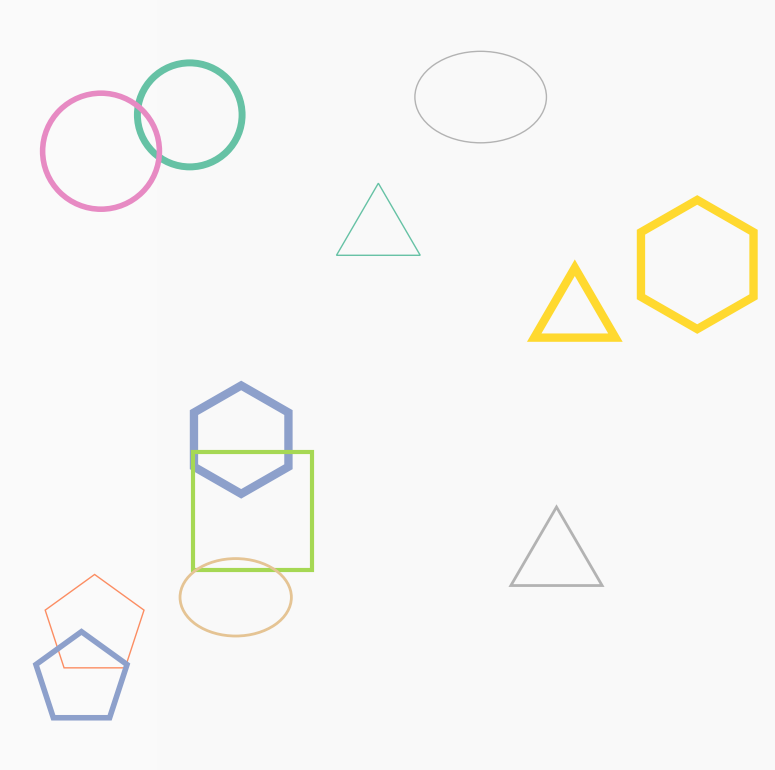[{"shape": "circle", "thickness": 2.5, "radius": 0.34, "center": [0.245, 0.851]}, {"shape": "triangle", "thickness": 0.5, "radius": 0.31, "center": [0.488, 0.7]}, {"shape": "pentagon", "thickness": 0.5, "radius": 0.34, "center": [0.122, 0.187]}, {"shape": "hexagon", "thickness": 3, "radius": 0.35, "center": [0.311, 0.429]}, {"shape": "pentagon", "thickness": 2, "radius": 0.31, "center": [0.105, 0.118]}, {"shape": "circle", "thickness": 2, "radius": 0.38, "center": [0.13, 0.804]}, {"shape": "square", "thickness": 1.5, "radius": 0.39, "center": [0.326, 0.336]}, {"shape": "hexagon", "thickness": 3, "radius": 0.42, "center": [0.9, 0.656]}, {"shape": "triangle", "thickness": 3, "radius": 0.3, "center": [0.742, 0.592]}, {"shape": "oval", "thickness": 1, "radius": 0.36, "center": [0.304, 0.224]}, {"shape": "oval", "thickness": 0.5, "radius": 0.42, "center": [0.62, 0.874]}, {"shape": "triangle", "thickness": 1, "radius": 0.34, "center": [0.718, 0.274]}]